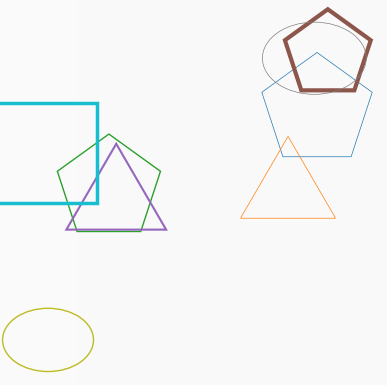[{"shape": "pentagon", "thickness": 0.5, "radius": 0.75, "center": [0.818, 0.714]}, {"shape": "triangle", "thickness": 0.5, "radius": 0.71, "center": [0.743, 0.504]}, {"shape": "pentagon", "thickness": 1, "radius": 0.7, "center": [0.281, 0.512]}, {"shape": "triangle", "thickness": 1.5, "radius": 0.74, "center": [0.3, 0.478]}, {"shape": "pentagon", "thickness": 3, "radius": 0.58, "center": [0.846, 0.86]}, {"shape": "oval", "thickness": 0.5, "radius": 0.67, "center": [0.811, 0.849]}, {"shape": "oval", "thickness": 1, "radius": 0.59, "center": [0.124, 0.117]}, {"shape": "square", "thickness": 2.5, "radius": 0.65, "center": [0.119, 0.602]}]